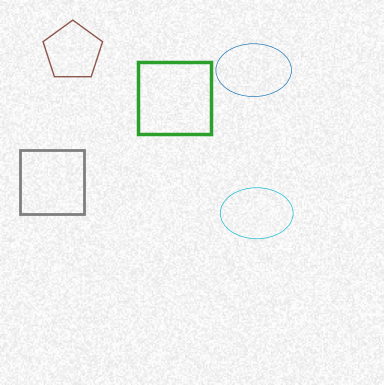[{"shape": "oval", "thickness": 0.5, "radius": 0.49, "center": [0.659, 0.818]}, {"shape": "square", "thickness": 2.5, "radius": 0.47, "center": [0.454, 0.745]}, {"shape": "pentagon", "thickness": 1, "radius": 0.41, "center": [0.189, 0.867]}, {"shape": "square", "thickness": 2, "radius": 0.41, "center": [0.134, 0.527]}, {"shape": "oval", "thickness": 0.5, "radius": 0.47, "center": [0.667, 0.446]}]